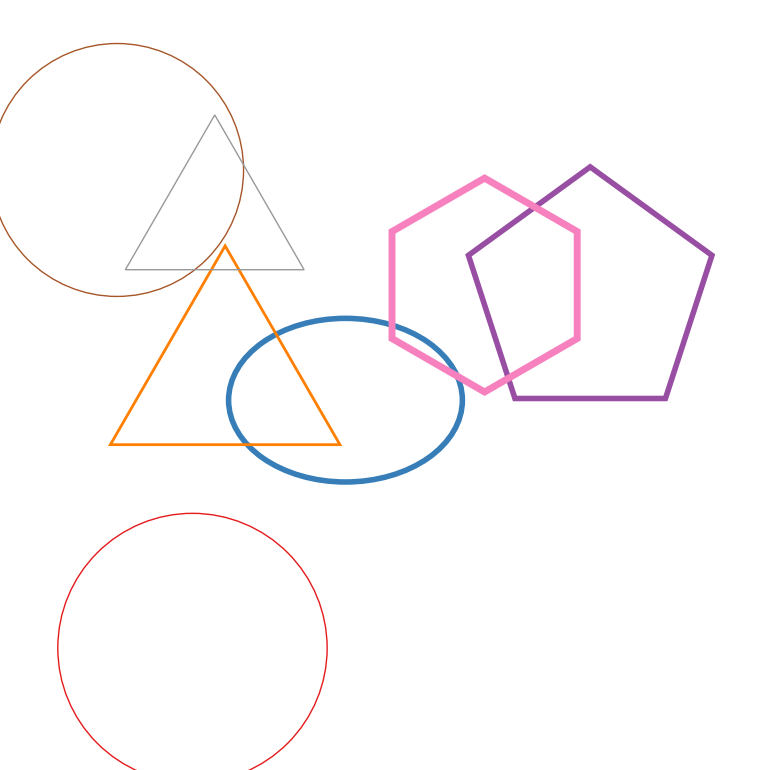[{"shape": "circle", "thickness": 0.5, "radius": 0.87, "center": [0.25, 0.158]}, {"shape": "oval", "thickness": 2, "radius": 0.76, "center": [0.449, 0.48]}, {"shape": "pentagon", "thickness": 2, "radius": 0.83, "center": [0.766, 0.617]}, {"shape": "triangle", "thickness": 1, "radius": 0.86, "center": [0.292, 0.509]}, {"shape": "circle", "thickness": 0.5, "radius": 0.82, "center": [0.152, 0.779]}, {"shape": "hexagon", "thickness": 2.5, "radius": 0.69, "center": [0.629, 0.63]}, {"shape": "triangle", "thickness": 0.5, "radius": 0.67, "center": [0.279, 0.717]}]